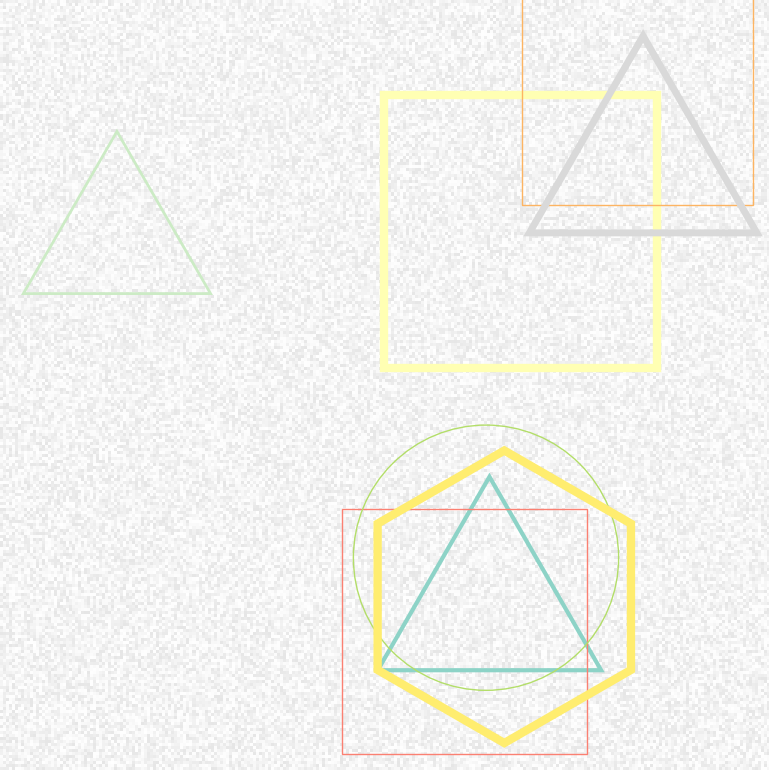[{"shape": "triangle", "thickness": 1.5, "radius": 0.84, "center": [0.636, 0.213]}, {"shape": "square", "thickness": 3, "radius": 0.89, "center": [0.676, 0.7]}, {"shape": "square", "thickness": 0.5, "radius": 0.8, "center": [0.604, 0.18]}, {"shape": "square", "thickness": 0.5, "radius": 0.75, "center": [0.828, 0.885]}, {"shape": "circle", "thickness": 0.5, "radius": 0.86, "center": [0.631, 0.276]}, {"shape": "triangle", "thickness": 2.5, "radius": 0.85, "center": [0.835, 0.783]}, {"shape": "triangle", "thickness": 1, "radius": 0.7, "center": [0.152, 0.689]}, {"shape": "hexagon", "thickness": 3, "radius": 0.95, "center": [0.655, 0.225]}]